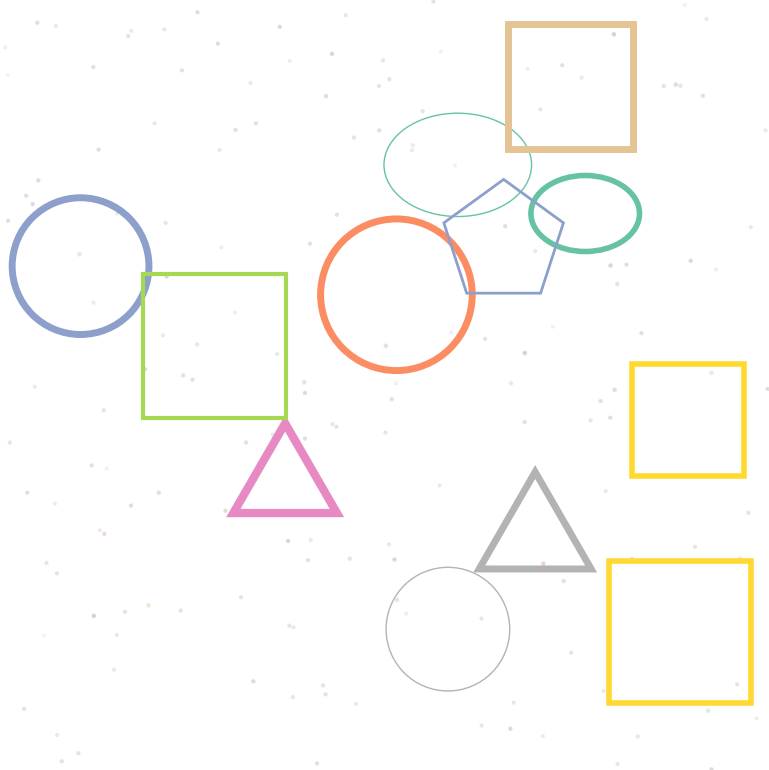[{"shape": "oval", "thickness": 2, "radius": 0.35, "center": [0.76, 0.723]}, {"shape": "oval", "thickness": 0.5, "radius": 0.48, "center": [0.595, 0.786]}, {"shape": "circle", "thickness": 2.5, "radius": 0.49, "center": [0.515, 0.617]}, {"shape": "pentagon", "thickness": 1, "radius": 0.41, "center": [0.654, 0.685]}, {"shape": "circle", "thickness": 2.5, "radius": 0.44, "center": [0.105, 0.654]}, {"shape": "triangle", "thickness": 3, "radius": 0.39, "center": [0.37, 0.373]}, {"shape": "square", "thickness": 1.5, "radius": 0.47, "center": [0.279, 0.551]}, {"shape": "square", "thickness": 2, "radius": 0.46, "center": [0.883, 0.179]}, {"shape": "square", "thickness": 2, "radius": 0.36, "center": [0.893, 0.454]}, {"shape": "square", "thickness": 2.5, "radius": 0.41, "center": [0.741, 0.888]}, {"shape": "circle", "thickness": 0.5, "radius": 0.4, "center": [0.582, 0.183]}, {"shape": "triangle", "thickness": 2.5, "radius": 0.42, "center": [0.695, 0.303]}]